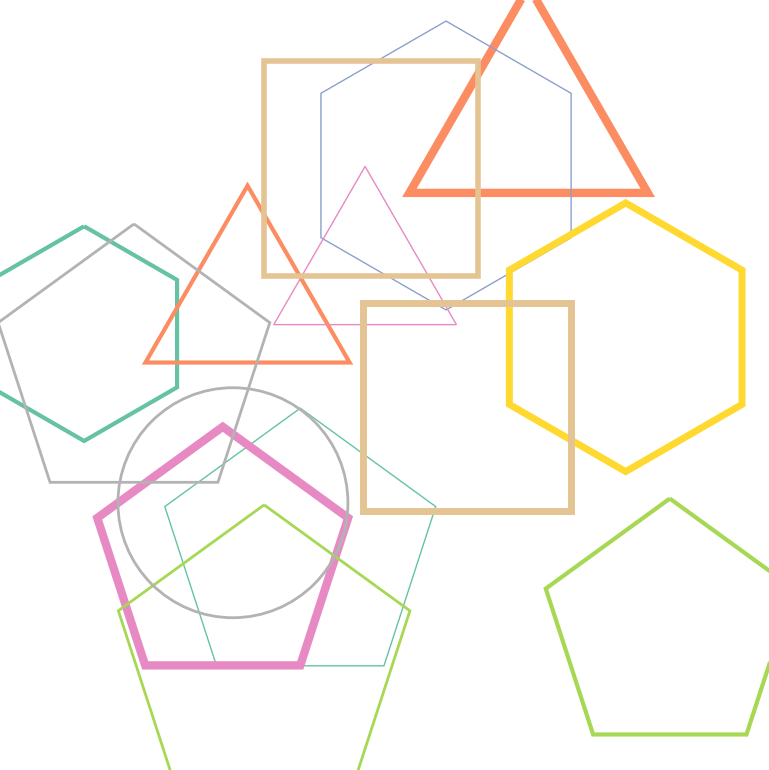[{"shape": "hexagon", "thickness": 1.5, "radius": 0.7, "center": [0.109, 0.567]}, {"shape": "pentagon", "thickness": 0.5, "radius": 0.92, "center": [0.39, 0.285]}, {"shape": "triangle", "thickness": 1.5, "radius": 0.77, "center": [0.321, 0.606]}, {"shape": "triangle", "thickness": 3, "radius": 0.89, "center": [0.686, 0.839]}, {"shape": "hexagon", "thickness": 0.5, "radius": 0.94, "center": [0.579, 0.785]}, {"shape": "triangle", "thickness": 0.5, "radius": 0.68, "center": [0.474, 0.647]}, {"shape": "pentagon", "thickness": 3, "radius": 0.86, "center": [0.289, 0.274]}, {"shape": "pentagon", "thickness": 1, "radius": 1.0, "center": [0.343, 0.145]}, {"shape": "pentagon", "thickness": 1.5, "radius": 0.85, "center": [0.87, 0.183]}, {"shape": "hexagon", "thickness": 2.5, "radius": 0.87, "center": [0.813, 0.562]}, {"shape": "square", "thickness": 2.5, "radius": 0.67, "center": [0.606, 0.472]}, {"shape": "square", "thickness": 2, "radius": 0.7, "center": [0.482, 0.781]}, {"shape": "pentagon", "thickness": 1, "radius": 0.93, "center": [0.174, 0.524]}, {"shape": "circle", "thickness": 1, "radius": 0.75, "center": [0.303, 0.347]}]